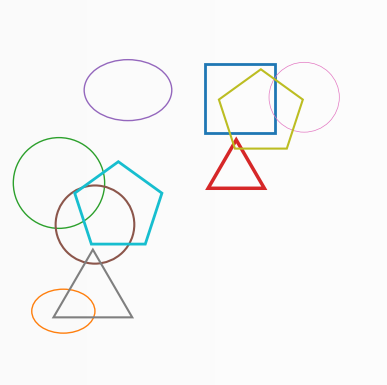[{"shape": "square", "thickness": 2, "radius": 0.45, "center": [0.619, 0.744]}, {"shape": "oval", "thickness": 1, "radius": 0.41, "center": [0.163, 0.192]}, {"shape": "circle", "thickness": 1, "radius": 0.59, "center": [0.152, 0.525]}, {"shape": "triangle", "thickness": 2.5, "radius": 0.42, "center": [0.61, 0.553]}, {"shape": "oval", "thickness": 1, "radius": 0.57, "center": [0.33, 0.766]}, {"shape": "circle", "thickness": 1.5, "radius": 0.51, "center": [0.245, 0.417]}, {"shape": "circle", "thickness": 0.5, "radius": 0.45, "center": [0.785, 0.747]}, {"shape": "triangle", "thickness": 1.5, "radius": 0.59, "center": [0.24, 0.234]}, {"shape": "pentagon", "thickness": 1.5, "radius": 0.57, "center": [0.673, 0.706]}, {"shape": "pentagon", "thickness": 2, "radius": 0.59, "center": [0.305, 0.462]}]